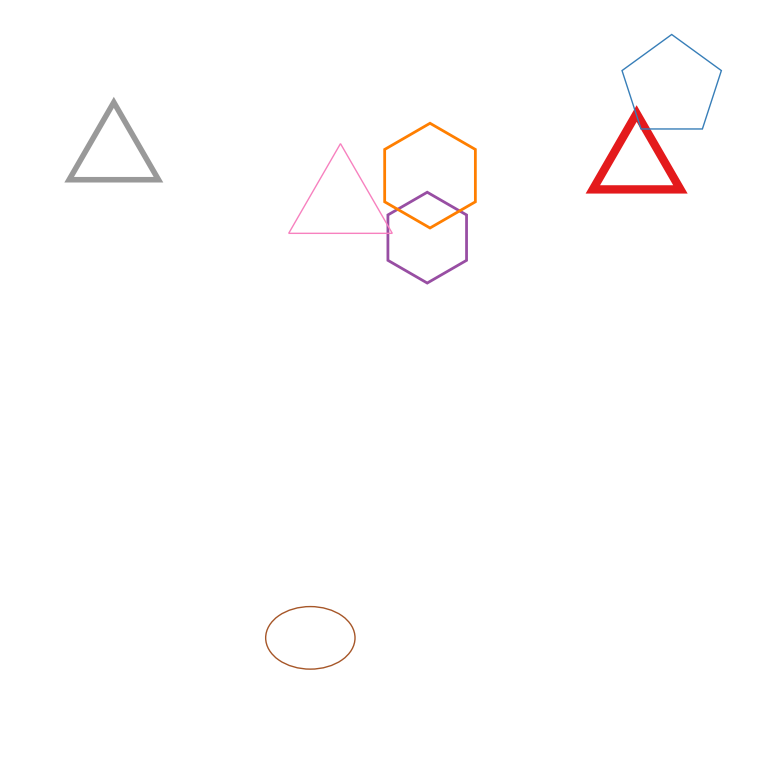[{"shape": "triangle", "thickness": 3, "radius": 0.33, "center": [0.827, 0.787]}, {"shape": "pentagon", "thickness": 0.5, "radius": 0.34, "center": [0.872, 0.887]}, {"shape": "hexagon", "thickness": 1, "radius": 0.29, "center": [0.555, 0.691]}, {"shape": "hexagon", "thickness": 1, "radius": 0.34, "center": [0.558, 0.772]}, {"shape": "oval", "thickness": 0.5, "radius": 0.29, "center": [0.403, 0.172]}, {"shape": "triangle", "thickness": 0.5, "radius": 0.39, "center": [0.442, 0.736]}, {"shape": "triangle", "thickness": 2, "radius": 0.33, "center": [0.148, 0.8]}]